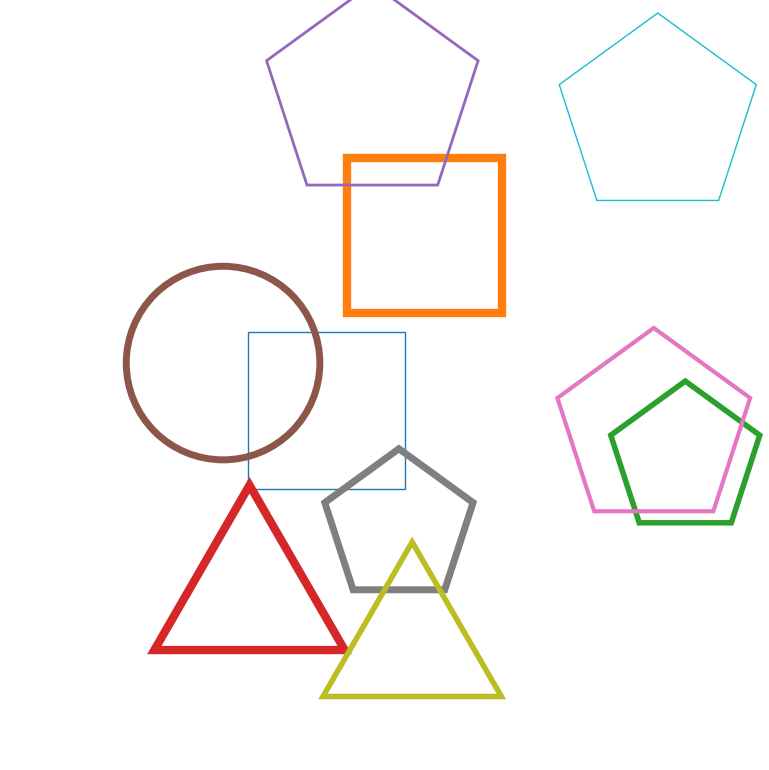[{"shape": "square", "thickness": 0.5, "radius": 0.51, "center": [0.424, 0.467]}, {"shape": "square", "thickness": 3, "radius": 0.5, "center": [0.551, 0.694]}, {"shape": "pentagon", "thickness": 2, "radius": 0.51, "center": [0.89, 0.403]}, {"shape": "triangle", "thickness": 3, "radius": 0.71, "center": [0.324, 0.227]}, {"shape": "pentagon", "thickness": 1, "radius": 0.72, "center": [0.484, 0.877]}, {"shape": "circle", "thickness": 2.5, "radius": 0.63, "center": [0.29, 0.529]}, {"shape": "pentagon", "thickness": 1.5, "radius": 0.66, "center": [0.849, 0.442]}, {"shape": "pentagon", "thickness": 2.5, "radius": 0.51, "center": [0.518, 0.316]}, {"shape": "triangle", "thickness": 2, "radius": 0.67, "center": [0.535, 0.162]}, {"shape": "pentagon", "thickness": 0.5, "radius": 0.67, "center": [0.854, 0.849]}]